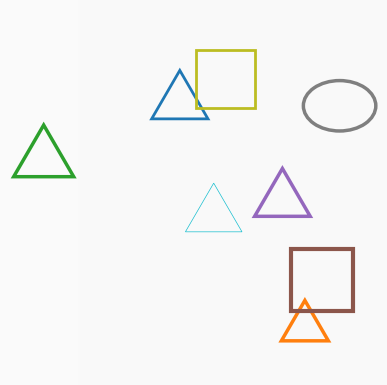[{"shape": "triangle", "thickness": 2, "radius": 0.42, "center": [0.464, 0.733]}, {"shape": "triangle", "thickness": 2.5, "radius": 0.35, "center": [0.787, 0.15]}, {"shape": "triangle", "thickness": 2.5, "radius": 0.45, "center": [0.113, 0.586]}, {"shape": "triangle", "thickness": 2.5, "radius": 0.41, "center": [0.729, 0.48]}, {"shape": "square", "thickness": 3, "radius": 0.4, "center": [0.831, 0.273]}, {"shape": "oval", "thickness": 2.5, "radius": 0.47, "center": [0.876, 0.725]}, {"shape": "square", "thickness": 2, "radius": 0.38, "center": [0.582, 0.795]}, {"shape": "triangle", "thickness": 0.5, "radius": 0.42, "center": [0.551, 0.44]}]